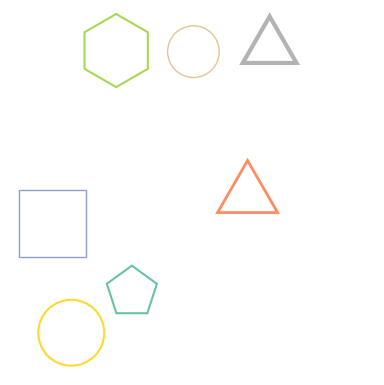[{"shape": "pentagon", "thickness": 1.5, "radius": 0.34, "center": [0.343, 0.242]}, {"shape": "triangle", "thickness": 2, "radius": 0.45, "center": [0.643, 0.493]}, {"shape": "square", "thickness": 1, "radius": 0.44, "center": [0.136, 0.42]}, {"shape": "hexagon", "thickness": 1.5, "radius": 0.47, "center": [0.302, 0.869]}, {"shape": "circle", "thickness": 1.5, "radius": 0.43, "center": [0.185, 0.136]}, {"shape": "circle", "thickness": 1, "radius": 0.34, "center": [0.502, 0.866]}, {"shape": "triangle", "thickness": 3, "radius": 0.4, "center": [0.7, 0.877]}]